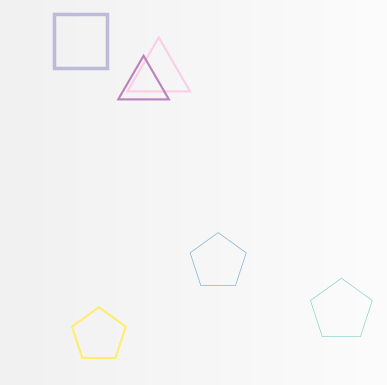[{"shape": "pentagon", "thickness": 0.5, "radius": 0.42, "center": [0.881, 0.194]}, {"shape": "square", "thickness": 2.5, "radius": 0.35, "center": [0.207, 0.893]}, {"shape": "pentagon", "thickness": 0.5, "radius": 0.38, "center": [0.563, 0.32]}, {"shape": "triangle", "thickness": 1.5, "radius": 0.47, "center": [0.41, 0.809]}, {"shape": "triangle", "thickness": 1.5, "radius": 0.38, "center": [0.37, 0.78]}, {"shape": "pentagon", "thickness": 1.5, "radius": 0.36, "center": [0.255, 0.129]}]